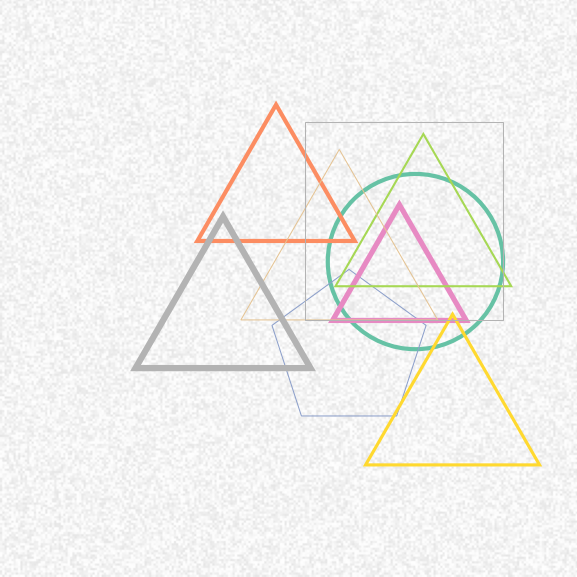[{"shape": "circle", "thickness": 2, "radius": 0.76, "center": [0.719, 0.546]}, {"shape": "triangle", "thickness": 2, "radius": 0.79, "center": [0.478, 0.661]}, {"shape": "pentagon", "thickness": 0.5, "radius": 0.7, "center": [0.604, 0.392]}, {"shape": "triangle", "thickness": 2.5, "radius": 0.67, "center": [0.692, 0.511]}, {"shape": "triangle", "thickness": 1, "radius": 0.88, "center": [0.733, 0.591]}, {"shape": "triangle", "thickness": 1.5, "radius": 0.87, "center": [0.784, 0.281]}, {"shape": "triangle", "thickness": 0.5, "radius": 0.98, "center": [0.588, 0.544]}, {"shape": "square", "thickness": 0.5, "radius": 0.85, "center": [0.7, 0.617]}, {"shape": "triangle", "thickness": 3, "radius": 0.87, "center": [0.386, 0.449]}]